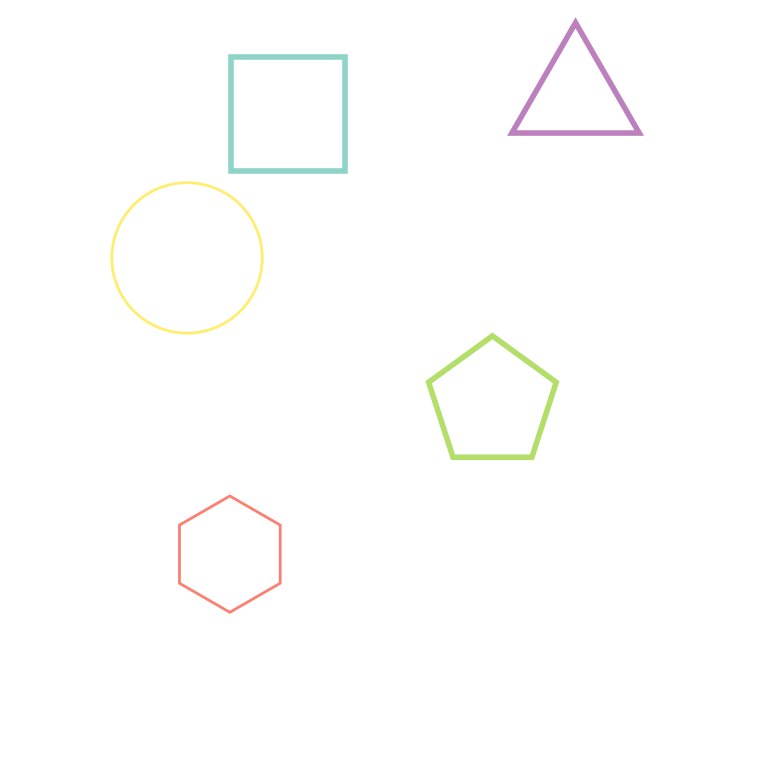[{"shape": "square", "thickness": 2, "radius": 0.37, "center": [0.374, 0.852]}, {"shape": "hexagon", "thickness": 1, "radius": 0.38, "center": [0.298, 0.28]}, {"shape": "pentagon", "thickness": 2, "radius": 0.44, "center": [0.64, 0.477]}, {"shape": "triangle", "thickness": 2, "radius": 0.48, "center": [0.747, 0.875]}, {"shape": "circle", "thickness": 1, "radius": 0.49, "center": [0.243, 0.665]}]